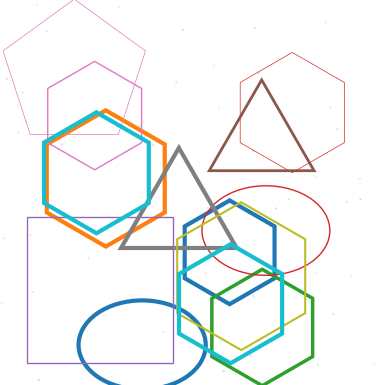[{"shape": "hexagon", "thickness": 3, "radius": 0.67, "center": [0.596, 0.345]}, {"shape": "oval", "thickness": 3, "radius": 0.83, "center": [0.369, 0.104]}, {"shape": "hexagon", "thickness": 3, "radius": 0.88, "center": [0.275, 0.537]}, {"shape": "hexagon", "thickness": 2.5, "radius": 0.76, "center": [0.681, 0.149]}, {"shape": "oval", "thickness": 1, "radius": 0.83, "center": [0.691, 0.401]}, {"shape": "hexagon", "thickness": 0.5, "radius": 0.78, "center": [0.759, 0.708]}, {"shape": "square", "thickness": 1, "radius": 0.94, "center": [0.26, 0.247]}, {"shape": "triangle", "thickness": 2, "radius": 0.79, "center": [0.68, 0.635]}, {"shape": "hexagon", "thickness": 1, "radius": 0.7, "center": [0.246, 0.7]}, {"shape": "pentagon", "thickness": 0.5, "radius": 0.97, "center": [0.193, 0.808]}, {"shape": "triangle", "thickness": 3, "radius": 0.87, "center": [0.465, 0.443]}, {"shape": "hexagon", "thickness": 1.5, "radius": 0.96, "center": [0.627, 0.283]}, {"shape": "hexagon", "thickness": 3, "radius": 0.77, "center": [0.599, 0.211]}, {"shape": "hexagon", "thickness": 3, "radius": 0.79, "center": [0.25, 0.551]}]